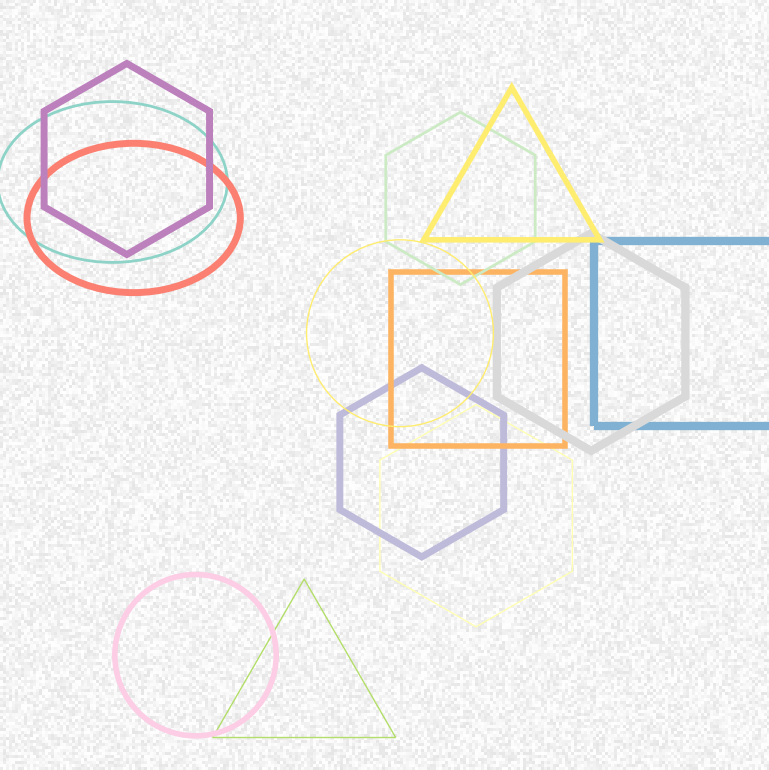[{"shape": "oval", "thickness": 1, "radius": 0.75, "center": [0.146, 0.764]}, {"shape": "hexagon", "thickness": 0.5, "radius": 0.72, "center": [0.618, 0.33]}, {"shape": "hexagon", "thickness": 2.5, "radius": 0.61, "center": [0.548, 0.4]}, {"shape": "oval", "thickness": 2.5, "radius": 0.69, "center": [0.174, 0.717]}, {"shape": "square", "thickness": 3, "radius": 0.6, "center": [0.892, 0.567]}, {"shape": "square", "thickness": 2, "radius": 0.56, "center": [0.621, 0.534]}, {"shape": "triangle", "thickness": 0.5, "radius": 0.69, "center": [0.395, 0.111]}, {"shape": "circle", "thickness": 2, "radius": 0.52, "center": [0.254, 0.149]}, {"shape": "hexagon", "thickness": 3, "radius": 0.71, "center": [0.768, 0.556]}, {"shape": "hexagon", "thickness": 2.5, "radius": 0.62, "center": [0.165, 0.793]}, {"shape": "hexagon", "thickness": 1, "radius": 0.56, "center": [0.598, 0.742]}, {"shape": "triangle", "thickness": 2, "radius": 0.66, "center": [0.665, 0.755]}, {"shape": "circle", "thickness": 0.5, "radius": 0.61, "center": [0.519, 0.567]}]